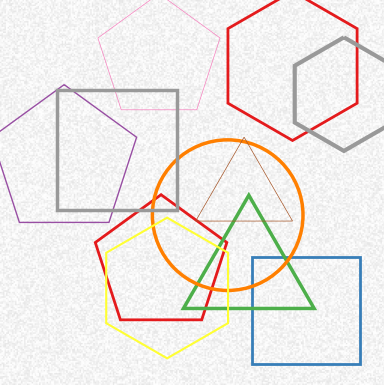[{"shape": "hexagon", "thickness": 2, "radius": 0.97, "center": [0.76, 0.829]}, {"shape": "pentagon", "thickness": 2, "radius": 0.9, "center": [0.418, 0.315]}, {"shape": "square", "thickness": 2, "radius": 0.7, "center": [0.795, 0.194]}, {"shape": "triangle", "thickness": 2.5, "radius": 0.98, "center": [0.646, 0.297]}, {"shape": "pentagon", "thickness": 1, "radius": 0.99, "center": [0.167, 0.582]}, {"shape": "circle", "thickness": 2.5, "radius": 0.98, "center": [0.591, 0.441]}, {"shape": "hexagon", "thickness": 1.5, "radius": 0.91, "center": [0.434, 0.252]}, {"shape": "triangle", "thickness": 0.5, "radius": 0.73, "center": [0.634, 0.498]}, {"shape": "pentagon", "thickness": 0.5, "radius": 0.83, "center": [0.413, 0.85]}, {"shape": "square", "thickness": 2.5, "radius": 0.78, "center": [0.304, 0.61]}, {"shape": "hexagon", "thickness": 3, "radius": 0.74, "center": [0.893, 0.755]}]